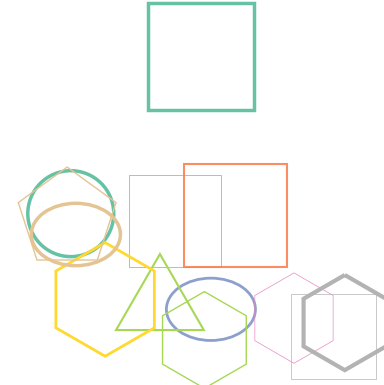[{"shape": "square", "thickness": 2.5, "radius": 0.69, "center": [0.522, 0.853]}, {"shape": "circle", "thickness": 2.5, "radius": 0.56, "center": [0.184, 0.445]}, {"shape": "square", "thickness": 1.5, "radius": 0.67, "center": [0.612, 0.44]}, {"shape": "square", "thickness": 0.5, "radius": 0.6, "center": [0.454, 0.426]}, {"shape": "oval", "thickness": 2, "radius": 0.58, "center": [0.548, 0.197]}, {"shape": "hexagon", "thickness": 0.5, "radius": 0.59, "center": [0.764, 0.174]}, {"shape": "hexagon", "thickness": 1, "radius": 0.63, "center": [0.531, 0.117]}, {"shape": "triangle", "thickness": 1.5, "radius": 0.66, "center": [0.415, 0.209]}, {"shape": "hexagon", "thickness": 2, "radius": 0.74, "center": [0.273, 0.222]}, {"shape": "oval", "thickness": 2.5, "radius": 0.58, "center": [0.197, 0.391]}, {"shape": "pentagon", "thickness": 1, "radius": 0.67, "center": [0.174, 0.433]}, {"shape": "hexagon", "thickness": 3, "radius": 0.62, "center": [0.896, 0.162]}, {"shape": "square", "thickness": 0.5, "radius": 0.55, "center": [0.867, 0.127]}]